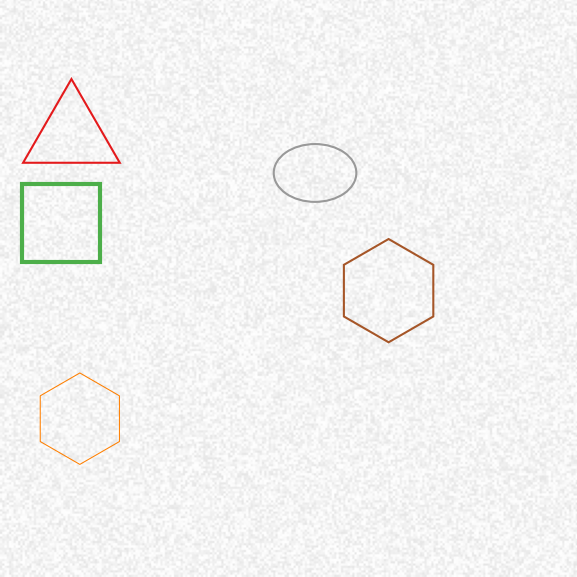[{"shape": "triangle", "thickness": 1, "radius": 0.48, "center": [0.124, 0.766]}, {"shape": "square", "thickness": 2, "radius": 0.34, "center": [0.105, 0.613]}, {"shape": "hexagon", "thickness": 0.5, "radius": 0.4, "center": [0.138, 0.274]}, {"shape": "hexagon", "thickness": 1, "radius": 0.45, "center": [0.673, 0.496]}, {"shape": "oval", "thickness": 1, "radius": 0.36, "center": [0.546, 0.7]}]